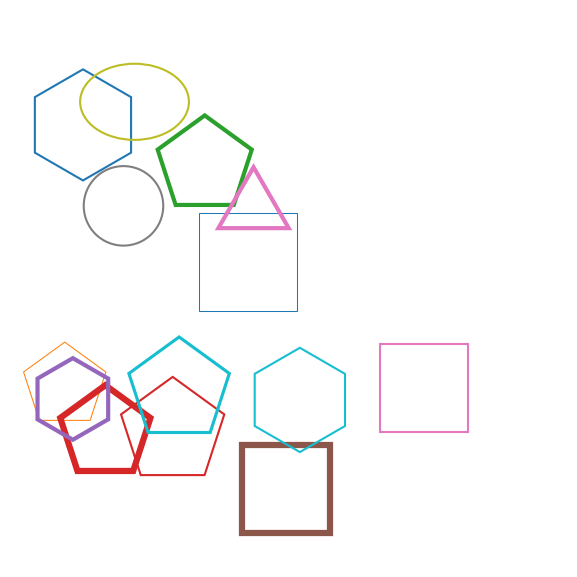[{"shape": "hexagon", "thickness": 1, "radius": 0.48, "center": [0.144, 0.783]}, {"shape": "square", "thickness": 0.5, "radius": 0.42, "center": [0.43, 0.546]}, {"shape": "pentagon", "thickness": 0.5, "radius": 0.37, "center": [0.112, 0.332]}, {"shape": "pentagon", "thickness": 2, "radius": 0.43, "center": [0.354, 0.714]}, {"shape": "pentagon", "thickness": 1, "radius": 0.47, "center": [0.299, 0.252]}, {"shape": "pentagon", "thickness": 3, "radius": 0.41, "center": [0.182, 0.25]}, {"shape": "hexagon", "thickness": 2, "radius": 0.35, "center": [0.126, 0.308]}, {"shape": "square", "thickness": 3, "radius": 0.38, "center": [0.496, 0.152]}, {"shape": "triangle", "thickness": 2, "radius": 0.35, "center": [0.439, 0.639]}, {"shape": "square", "thickness": 1, "radius": 0.38, "center": [0.734, 0.327]}, {"shape": "circle", "thickness": 1, "radius": 0.34, "center": [0.214, 0.643]}, {"shape": "oval", "thickness": 1, "radius": 0.47, "center": [0.233, 0.823]}, {"shape": "hexagon", "thickness": 1, "radius": 0.45, "center": [0.519, 0.307]}, {"shape": "pentagon", "thickness": 1.5, "radius": 0.46, "center": [0.31, 0.324]}]